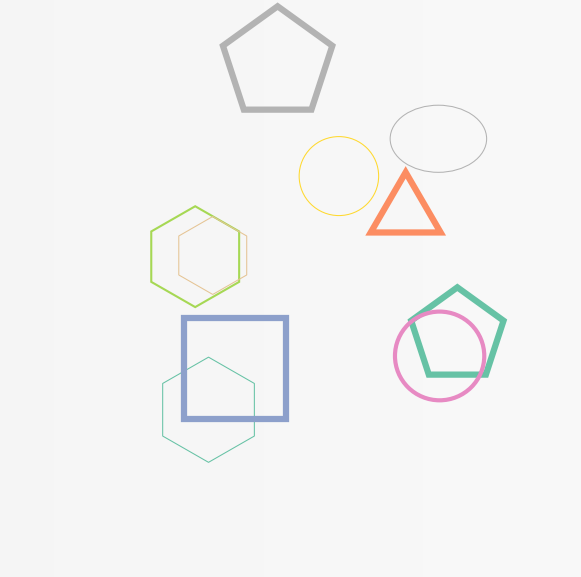[{"shape": "pentagon", "thickness": 3, "radius": 0.42, "center": [0.787, 0.418]}, {"shape": "hexagon", "thickness": 0.5, "radius": 0.46, "center": [0.359, 0.29]}, {"shape": "triangle", "thickness": 3, "radius": 0.35, "center": [0.698, 0.631]}, {"shape": "square", "thickness": 3, "radius": 0.44, "center": [0.404, 0.361]}, {"shape": "circle", "thickness": 2, "radius": 0.38, "center": [0.756, 0.383]}, {"shape": "hexagon", "thickness": 1, "radius": 0.44, "center": [0.336, 0.555]}, {"shape": "circle", "thickness": 0.5, "radius": 0.34, "center": [0.583, 0.694]}, {"shape": "hexagon", "thickness": 0.5, "radius": 0.34, "center": [0.366, 0.557]}, {"shape": "pentagon", "thickness": 3, "radius": 0.49, "center": [0.478, 0.889]}, {"shape": "oval", "thickness": 0.5, "radius": 0.42, "center": [0.754, 0.759]}]